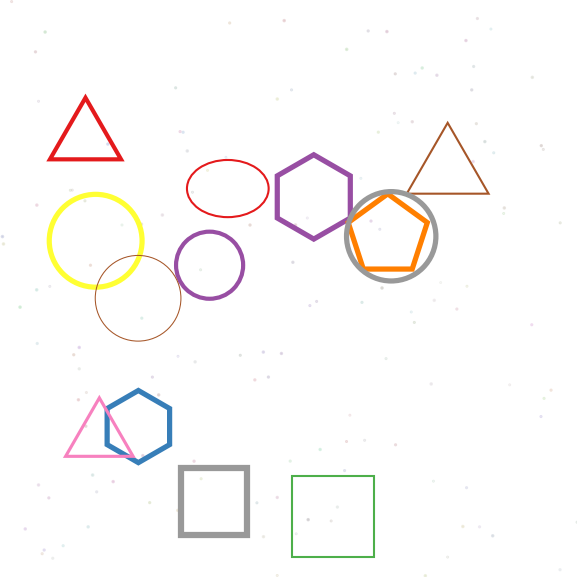[{"shape": "oval", "thickness": 1, "radius": 0.35, "center": [0.394, 0.673]}, {"shape": "triangle", "thickness": 2, "radius": 0.36, "center": [0.148, 0.759]}, {"shape": "hexagon", "thickness": 2.5, "radius": 0.31, "center": [0.24, 0.26]}, {"shape": "square", "thickness": 1, "radius": 0.35, "center": [0.576, 0.105]}, {"shape": "hexagon", "thickness": 2.5, "radius": 0.37, "center": [0.543, 0.658]}, {"shape": "circle", "thickness": 2, "radius": 0.29, "center": [0.363, 0.54]}, {"shape": "pentagon", "thickness": 2.5, "radius": 0.36, "center": [0.671, 0.591]}, {"shape": "circle", "thickness": 2.5, "radius": 0.4, "center": [0.166, 0.582]}, {"shape": "circle", "thickness": 0.5, "radius": 0.37, "center": [0.239, 0.483]}, {"shape": "triangle", "thickness": 1, "radius": 0.41, "center": [0.775, 0.705]}, {"shape": "triangle", "thickness": 1.5, "radius": 0.34, "center": [0.172, 0.243]}, {"shape": "square", "thickness": 3, "radius": 0.29, "center": [0.371, 0.131]}, {"shape": "circle", "thickness": 2.5, "radius": 0.39, "center": [0.677, 0.59]}]